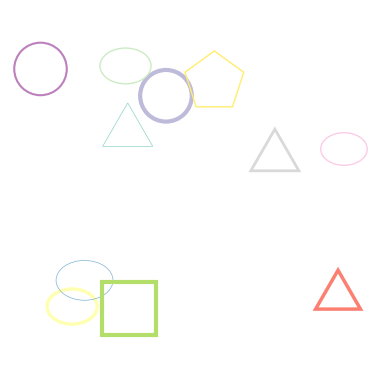[{"shape": "triangle", "thickness": 0.5, "radius": 0.38, "center": [0.332, 0.657]}, {"shape": "oval", "thickness": 2.5, "radius": 0.33, "center": [0.187, 0.204]}, {"shape": "circle", "thickness": 3, "radius": 0.34, "center": [0.431, 0.751]}, {"shape": "triangle", "thickness": 2.5, "radius": 0.34, "center": [0.878, 0.231]}, {"shape": "oval", "thickness": 0.5, "radius": 0.37, "center": [0.22, 0.272]}, {"shape": "square", "thickness": 3, "radius": 0.34, "center": [0.335, 0.198]}, {"shape": "oval", "thickness": 1, "radius": 0.3, "center": [0.893, 0.613]}, {"shape": "triangle", "thickness": 2, "radius": 0.36, "center": [0.714, 0.592]}, {"shape": "circle", "thickness": 1.5, "radius": 0.34, "center": [0.105, 0.821]}, {"shape": "oval", "thickness": 1, "radius": 0.33, "center": [0.326, 0.829]}, {"shape": "pentagon", "thickness": 1, "radius": 0.4, "center": [0.557, 0.787]}]